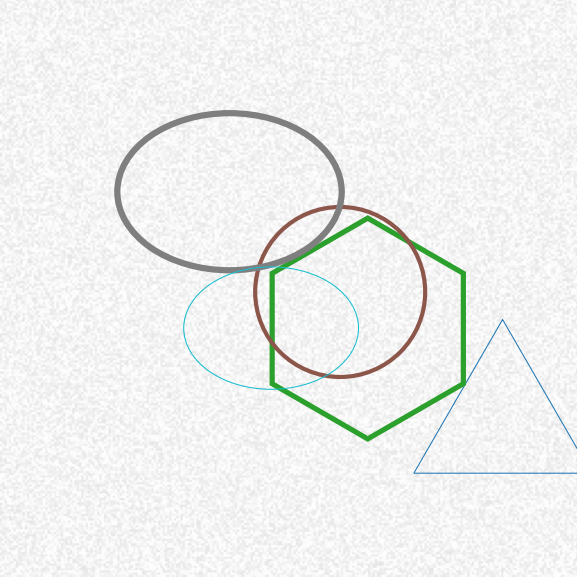[{"shape": "triangle", "thickness": 0.5, "radius": 0.89, "center": [0.87, 0.268]}, {"shape": "hexagon", "thickness": 2.5, "radius": 0.96, "center": [0.637, 0.43]}, {"shape": "circle", "thickness": 2, "radius": 0.74, "center": [0.589, 0.494]}, {"shape": "oval", "thickness": 3, "radius": 0.97, "center": [0.397, 0.667]}, {"shape": "oval", "thickness": 0.5, "radius": 0.76, "center": [0.469, 0.431]}]